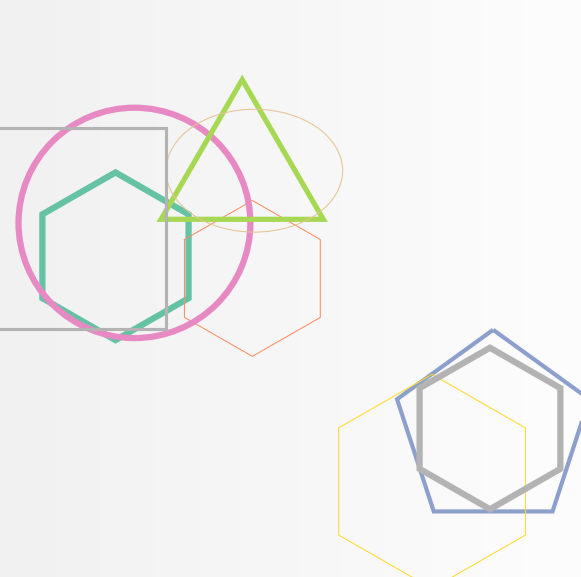[{"shape": "hexagon", "thickness": 3, "radius": 0.73, "center": [0.199, 0.555]}, {"shape": "hexagon", "thickness": 0.5, "radius": 0.67, "center": [0.434, 0.517]}, {"shape": "pentagon", "thickness": 2, "radius": 0.87, "center": [0.848, 0.254]}, {"shape": "circle", "thickness": 3, "radius": 1.0, "center": [0.231, 0.613]}, {"shape": "triangle", "thickness": 2.5, "radius": 0.81, "center": [0.417, 0.7]}, {"shape": "hexagon", "thickness": 0.5, "radius": 0.93, "center": [0.743, 0.165]}, {"shape": "oval", "thickness": 0.5, "radius": 0.76, "center": [0.438, 0.704]}, {"shape": "square", "thickness": 1.5, "radius": 0.87, "center": [0.112, 0.603]}, {"shape": "hexagon", "thickness": 3, "radius": 0.7, "center": [0.843, 0.257]}]